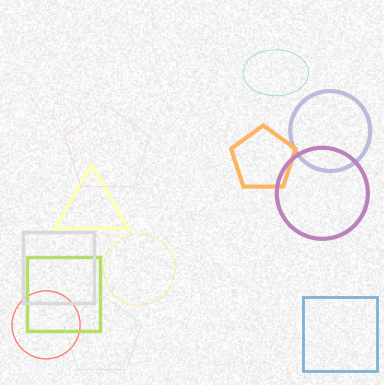[{"shape": "oval", "thickness": 0.5, "radius": 0.43, "center": [0.716, 0.811]}, {"shape": "triangle", "thickness": 2.5, "radius": 0.55, "center": [0.238, 0.462]}, {"shape": "circle", "thickness": 3, "radius": 0.52, "center": [0.858, 0.66]}, {"shape": "circle", "thickness": 1, "radius": 0.44, "center": [0.12, 0.156]}, {"shape": "square", "thickness": 2, "radius": 0.48, "center": [0.884, 0.133]}, {"shape": "pentagon", "thickness": 3, "radius": 0.44, "center": [0.684, 0.586]}, {"shape": "square", "thickness": 2.5, "radius": 0.48, "center": [0.165, 0.237]}, {"shape": "pentagon", "thickness": 0.5, "radius": 0.58, "center": [0.278, 0.61]}, {"shape": "square", "thickness": 2.5, "radius": 0.46, "center": [0.152, 0.305]}, {"shape": "circle", "thickness": 3, "radius": 0.59, "center": [0.837, 0.498]}, {"shape": "pentagon", "thickness": 0.5, "radius": 0.53, "center": [0.266, 0.127]}, {"shape": "circle", "thickness": 0.5, "radius": 0.46, "center": [0.361, 0.3]}]